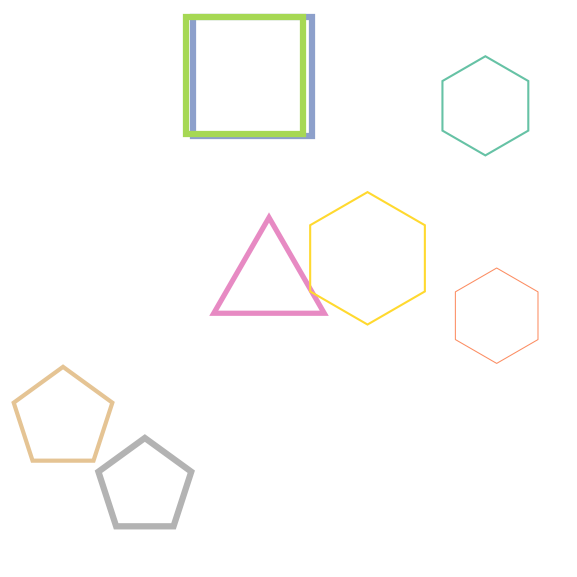[{"shape": "hexagon", "thickness": 1, "radius": 0.43, "center": [0.84, 0.816]}, {"shape": "hexagon", "thickness": 0.5, "radius": 0.41, "center": [0.86, 0.452]}, {"shape": "square", "thickness": 3, "radius": 0.52, "center": [0.437, 0.866]}, {"shape": "triangle", "thickness": 2.5, "radius": 0.55, "center": [0.466, 0.512]}, {"shape": "square", "thickness": 3, "radius": 0.51, "center": [0.424, 0.869]}, {"shape": "hexagon", "thickness": 1, "radius": 0.57, "center": [0.636, 0.552]}, {"shape": "pentagon", "thickness": 2, "radius": 0.45, "center": [0.109, 0.274]}, {"shape": "pentagon", "thickness": 3, "radius": 0.42, "center": [0.251, 0.156]}]